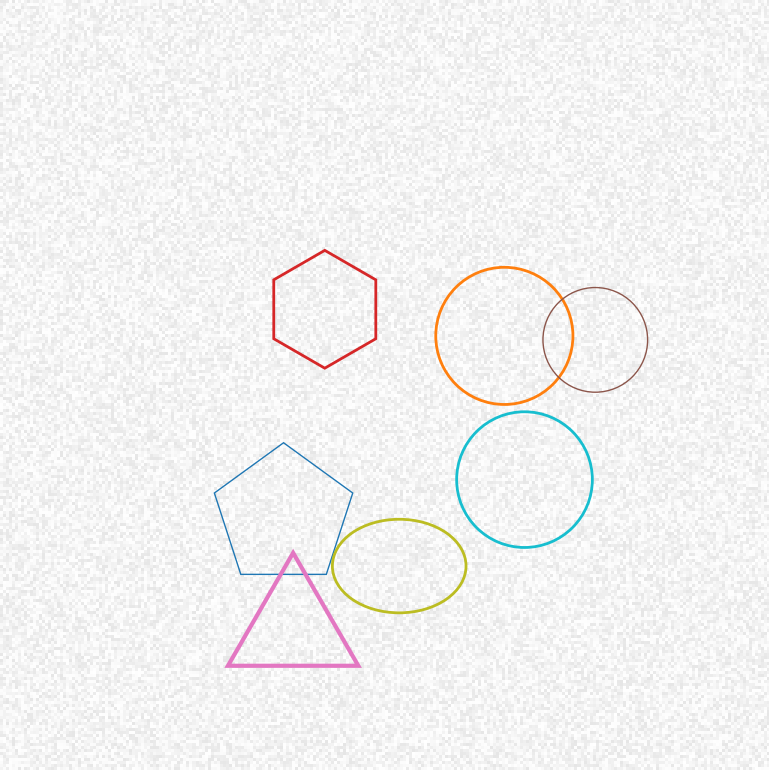[{"shape": "pentagon", "thickness": 0.5, "radius": 0.47, "center": [0.368, 0.331]}, {"shape": "circle", "thickness": 1, "radius": 0.45, "center": [0.655, 0.564]}, {"shape": "hexagon", "thickness": 1, "radius": 0.38, "center": [0.422, 0.598]}, {"shape": "circle", "thickness": 0.5, "radius": 0.34, "center": [0.773, 0.559]}, {"shape": "triangle", "thickness": 1.5, "radius": 0.49, "center": [0.381, 0.184]}, {"shape": "oval", "thickness": 1, "radius": 0.43, "center": [0.518, 0.265]}, {"shape": "circle", "thickness": 1, "radius": 0.44, "center": [0.681, 0.377]}]